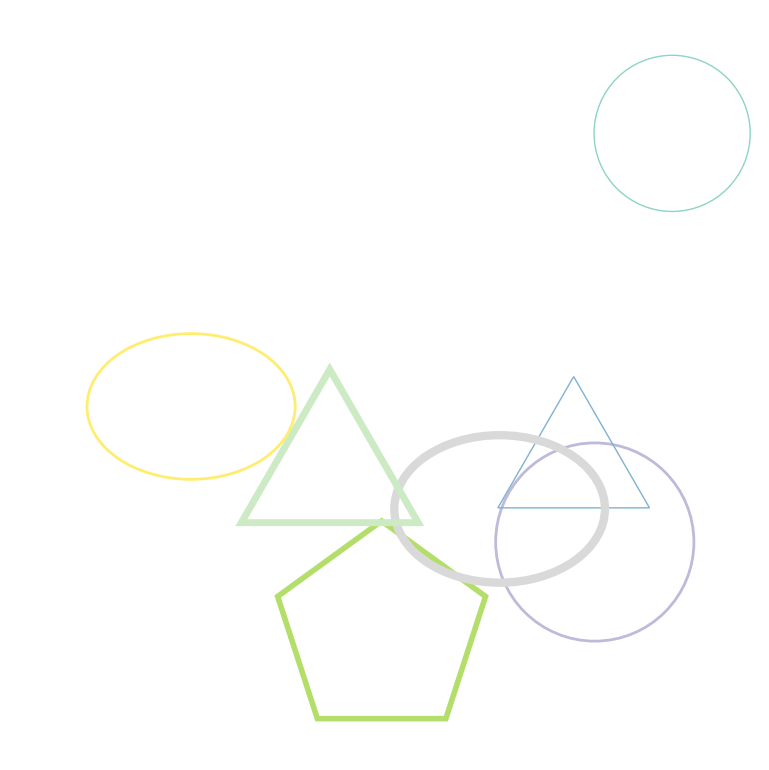[{"shape": "circle", "thickness": 0.5, "radius": 0.51, "center": [0.873, 0.827]}, {"shape": "circle", "thickness": 1, "radius": 0.64, "center": [0.772, 0.296]}, {"shape": "triangle", "thickness": 0.5, "radius": 0.57, "center": [0.745, 0.397]}, {"shape": "pentagon", "thickness": 2, "radius": 0.71, "center": [0.496, 0.182]}, {"shape": "oval", "thickness": 3, "radius": 0.68, "center": [0.649, 0.339]}, {"shape": "triangle", "thickness": 2.5, "radius": 0.66, "center": [0.428, 0.388]}, {"shape": "oval", "thickness": 1, "radius": 0.68, "center": [0.248, 0.472]}]